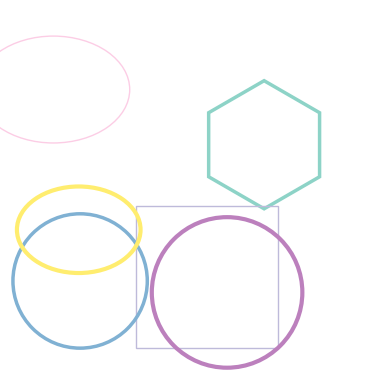[{"shape": "hexagon", "thickness": 2.5, "radius": 0.83, "center": [0.686, 0.624]}, {"shape": "square", "thickness": 1, "radius": 0.92, "center": [0.537, 0.281]}, {"shape": "circle", "thickness": 2.5, "radius": 0.87, "center": [0.208, 0.27]}, {"shape": "oval", "thickness": 1, "radius": 0.99, "center": [0.139, 0.767]}, {"shape": "circle", "thickness": 3, "radius": 0.98, "center": [0.59, 0.24]}, {"shape": "oval", "thickness": 3, "radius": 0.8, "center": [0.205, 0.403]}]